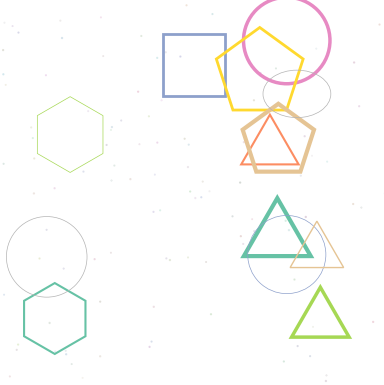[{"shape": "triangle", "thickness": 3, "radius": 0.5, "center": [0.72, 0.385]}, {"shape": "hexagon", "thickness": 1.5, "radius": 0.46, "center": [0.142, 0.173]}, {"shape": "triangle", "thickness": 1.5, "radius": 0.43, "center": [0.701, 0.616]}, {"shape": "circle", "thickness": 0.5, "radius": 0.51, "center": [0.745, 0.339]}, {"shape": "square", "thickness": 2, "radius": 0.4, "center": [0.505, 0.83]}, {"shape": "circle", "thickness": 2.5, "radius": 0.56, "center": [0.745, 0.895]}, {"shape": "triangle", "thickness": 2.5, "radius": 0.43, "center": [0.832, 0.168]}, {"shape": "hexagon", "thickness": 0.5, "radius": 0.49, "center": [0.182, 0.65]}, {"shape": "pentagon", "thickness": 2, "radius": 0.59, "center": [0.675, 0.81]}, {"shape": "pentagon", "thickness": 3, "radius": 0.49, "center": [0.723, 0.633]}, {"shape": "triangle", "thickness": 1, "radius": 0.4, "center": [0.823, 0.345]}, {"shape": "oval", "thickness": 0.5, "radius": 0.44, "center": [0.771, 0.756]}, {"shape": "circle", "thickness": 0.5, "radius": 0.52, "center": [0.121, 0.333]}]